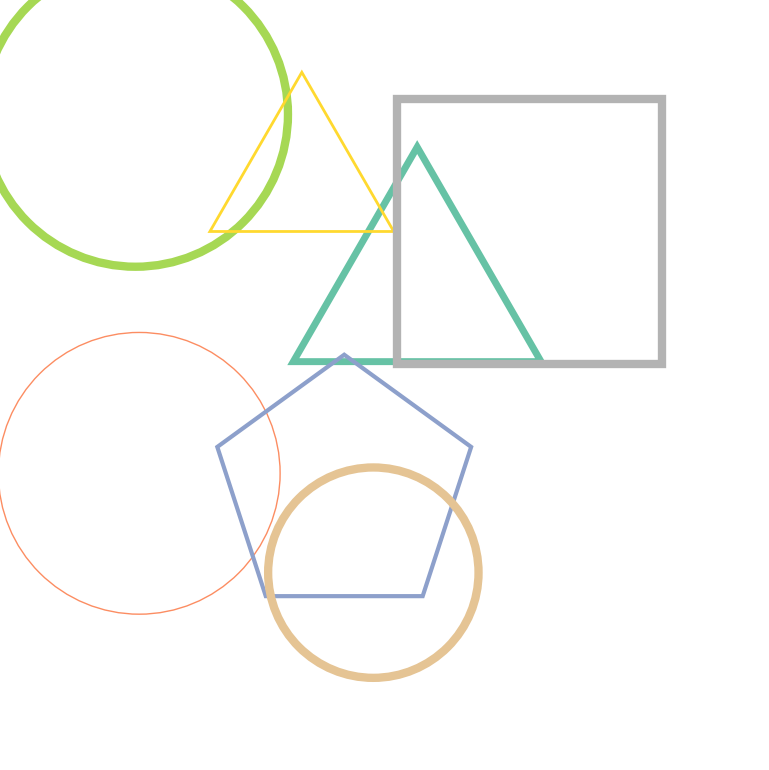[{"shape": "triangle", "thickness": 2.5, "radius": 0.93, "center": [0.542, 0.623]}, {"shape": "circle", "thickness": 0.5, "radius": 0.91, "center": [0.181, 0.385]}, {"shape": "pentagon", "thickness": 1.5, "radius": 0.87, "center": [0.447, 0.366]}, {"shape": "circle", "thickness": 3, "radius": 0.99, "center": [0.176, 0.852]}, {"shape": "triangle", "thickness": 1, "radius": 0.69, "center": [0.392, 0.768]}, {"shape": "circle", "thickness": 3, "radius": 0.68, "center": [0.485, 0.256]}, {"shape": "square", "thickness": 3, "radius": 0.86, "center": [0.688, 0.7]}]